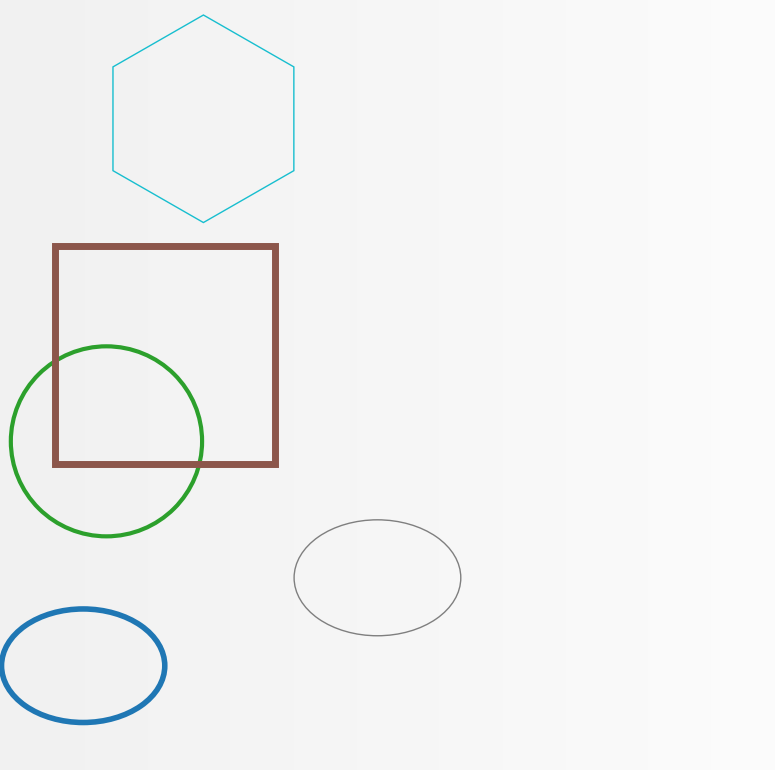[{"shape": "oval", "thickness": 2, "radius": 0.53, "center": [0.107, 0.135]}, {"shape": "circle", "thickness": 1.5, "radius": 0.62, "center": [0.137, 0.427]}, {"shape": "square", "thickness": 2.5, "radius": 0.71, "center": [0.213, 0.539]}, {"shape": "oval", "thickness": 0.5, "radius": 0.54, "center": [0.487, 0.25]}, {"shape": "hexagon", "thickness": 0.5, "radius": 0.67, "center": [0.262, 0.846]}]